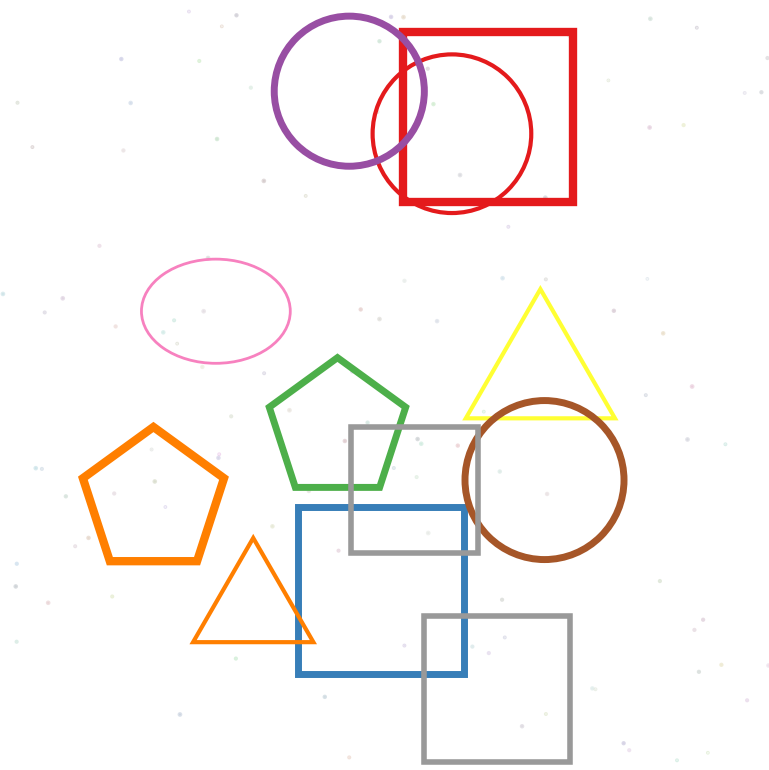[{"shape": "square", "thickness": 3, "radius": 0.55, "center": [0.634, 0.848]}, {"shape": "circle", "thickness": 1.5, "radius": 0.52, "center": [0.587, 0.826]}, {"shape": "square", "thickness": 2.5, "radius": 0.54, "center": [0.495, 0.233]}, {"shape": "pentagon", "thickness": 2.5, "radius": 0.47, "center": [0.438, 0.442]}, {"shape": "circle", "thickness": 2.5, "radius": 0.49, "center": [0.454, 0.882]}, {"shape": "pentagon", "thickness": 3, "radius": 0.48, "center": [0.199, 0.349]}, {"shape": "triangle", "thickness": 1.5, "radius": 0.45, "center": [0.329, 0.211]}, {"shape": "triangle", "thickness": 1.5, "radius": 0.56, "center": [0.702, 0.513]}, {"shape": "circle", "thickness": 2.5, "radius": 0.52, "center": [0.707, 0.377]}, {"shape": "oval", "thickness": 1, "radius": 0.48, "center": [0.28, 0.596]}, {"shape": "square", "thickness": 2, "radius": 0.41, "center": [0.539, 0.364]}, {"shape": "square", "thickness": 2, "radius": 0.47, "center": [0.645, 0.105]}]